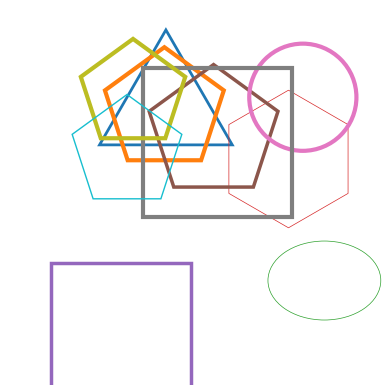[{"shape": "triangle", "thickness": 2, "radius": 1.0, "center": [0.431, 0.723]}, {"shape": "pentagon", "thickness": 3, "radius": 0.81, "center": [0.427, 0.715]}, {"shape": "oval", "thickness": 0.5, "radius": 0.73, "center": [0.843, 0.271]}, {"shape": "hexagon", "thickness": 0.5, "radius": 0.89, "center": [0.749, 0.587]}, {"shape": "square", "thickness": 2.5, "radius": 0.91, "center": [0.314, 0.137]}, {"shape": "pentagon", "thickness": 2.5, "radius": 0.88, "center": [0.555, 0.656]}, {"shape": "circle", "thickness": 3, "radius": 0.7, "center": [0.787, 0.747]}, {"shape": "square", "thickness": 3, "radius": 0.97, "center": [0.565, 0.629]}, {"shape": "pentagon", "thickness": 3, "radius": 0.71, "center": [0.346, 0.756]}, {"shape": "pentagon", "thickness": 1, "radius": 0.75, "center": [0.33, 0.605]}]